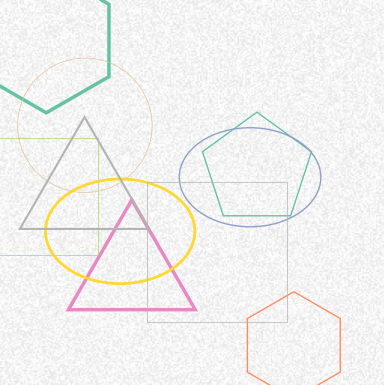[{"shape": "hexagon", "thickness": 2.5, "radius": 0.94, "center": [0.12, 0.895]}, {"shape": "pentagon", "thickness": 1, "radius": 0.74, "center": [0.667, 0.56]}, {"shape": "hexagon", "thickness": 1, "radius": 0.7, "center": [0.763, 0.103]}, {"shape": "oval", "thickness": 1, "radius": 0.92, "center": [0.649, 0.54]}, {"shape": "triangle", "thickness": 2.5, "radius": 0.95, "center": [0.342, 0.291]}, {"shape": "square", "thickness": 0.5, "radius": 0.76, "center": [0.104, 0.49]}, {"shape": "oval", "thickness": 2, "radius": 0.97, "center": [0.312, 0.399]}, {"shape": "circle", "thickness": 0.5, "radius": 0.87, "center": [0.22, 0.674]}, {"shape": "square", "thickness": 0.5, "radius": 0.91, "center": [0.563, 0.346]}, {"shape": "triangle", "thickness": 1.5, "radius": 0.97, "center": [0.219, 0.502]}]